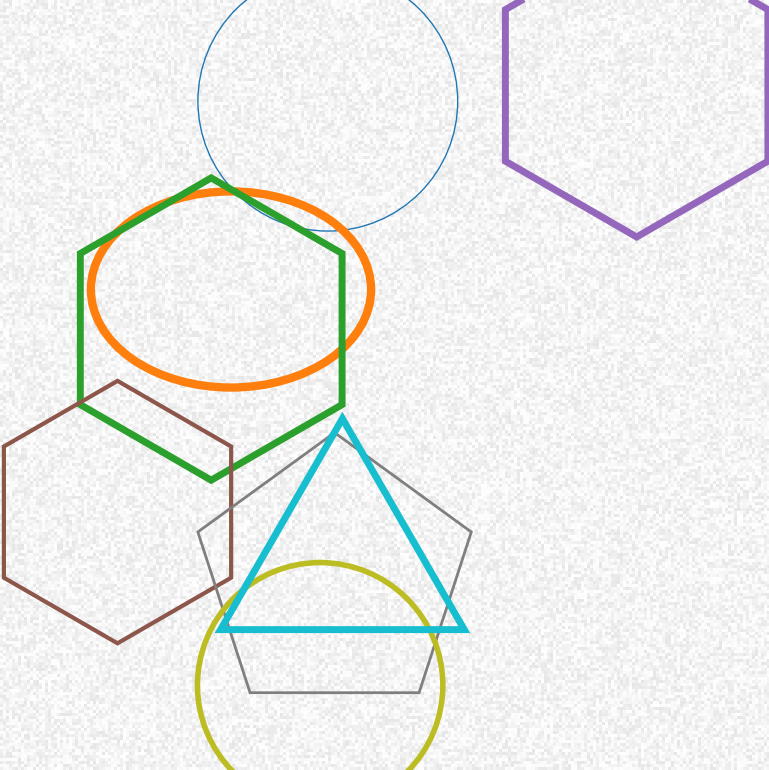[{"shape": "circle", "thickness": 0.5, "radius": 0.84, "center": [0.426, 0.869]}, {"shape": "oval", "thickness": 3, "radius": 0.91, "center": [0.3, 0.624]}, {"shape": "hexagon", "thickness": 2.5, "radius": 0.98, "center": [0.274, 0.573]}, {"shape": "hexagon", "thickness": 2.5, "radius": 0.98, "center": [0.827, 0.889]}, {"shape": "hexagon", "thickness": 1.5, "radius": 0.85, "center": [0.153, 0.335]}, {"shape": "pentagon", "thickness": 1, "radius": 0.93, "center": [0.435, 0.251]}, {"shape": "circle", "thickness": 2, "radius": 0.8, "center": [0.416, 0.11]}, {"shape": "triangle", "thickness": 2.5, "radius": 0.91, "center": [0.445, 0.274]}]